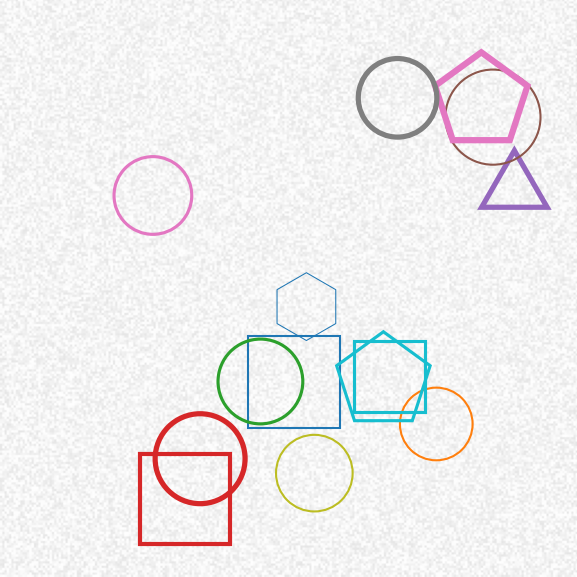[{"shape": "hexagon", "thickness": 0.5, "radius": 0.29, "center": [0.531, 0.468]}, {"shape": "square", "thickness": 1, "radius": 0.4, "center": [0.509, 0.338]}, {"shape": "circle", "thickness": 1, "radius": 0.31, "center": [0.755, 0.265]}, {"shape": "circle", "thickness": 1.5, "radius": 0.37, "center": [0.451, 0.339]}, {"shape": "square", "thickness": 2, "radius": 0.39, "center": [0.32, 0.135]}, {"shape": "circle", "thickness": 2.5, "radius": 0.39, "center": [0.347, 0.205]}, {"shape": "triangle", "thickness": 2.5, "radius": 0.33, "center": [0.891, 0.673]}, {"shape": "circle", "thickness": 1, "radius": 0.41, "center": [0.854, 0.796]}, {"shape": "pentagon", "thickness": 3, "radius": 0.42, "center": [0.833, 0.824]}, {"shape": "circle", "thickness": 1.5, "radius": 0.34, "center": [0.265, 0.661]}, {"shape": "circle", "thickness": 2.5, "radius": 0.34, "center": [0.688, 0.83]}, {"shape": "circle", "thickness": 1, "radius": 0.33, "center": [0.544, 0.18]}, {"shape": "pentagon", "thickness": 1.5, "radius": 0.43, "center": [0.664, 0.34]}, {"shape": "square", "thickness": 1.5, "radius": 0.31, "center": [0.674, 0.348]}]